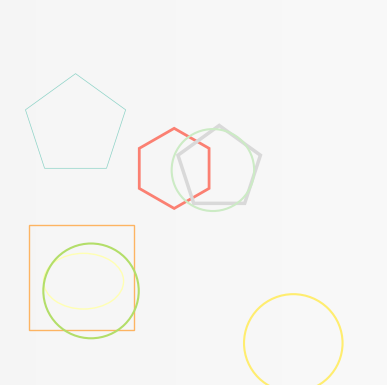[{"shape": "pentagon", "thickness": 0.5, "radius": 0.68, "center": [0.195, 0.673]}, {"shape": "oval", "thickness": 1, "radius": 0.52, "center": [0.216, 0.27]}, {"shape": "hexagon", "thickness": 2, "radius": 0.52, "center": [0.449, 0.563]}, {"shape": "square", "thickness": 1, "radius": 0.68, "center": [0.21, 0.279]}, {"shape": "circle", "thickness": 1.5, "radius": 0.62, "center": [0.235, 0.244]}, {"shape": "pentagon", "thickness": 2.5, "radius": 0.56, "center": [0.566, 0.562]}, {"shape": "circle", "thickness": 1.5, "radius": 0.53, "center": [0.549, 0.558]}, {"shape": "circle", "thickness": 1.5, "radius": 0.64, "center": [0.757, 0.109]}]